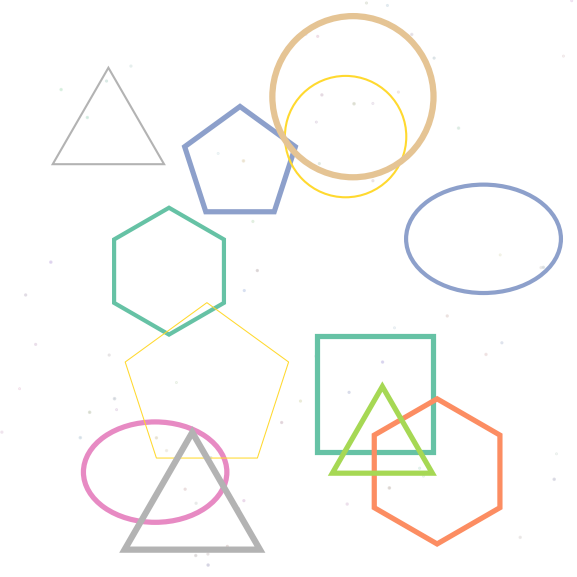[{"shape": "hexagon", "thickness": 2, "radius": 0.55, "center": [0.293, 0.53]}, {"shape": "square", "thickness": 2.5, "radius": 0.5, "center": [0.65, 0.318]}, {"shape": "hexagon", "thickness": 2.5, "radius": 0.63, "center": [0.757, 0.183]}, {"shape": "pentagon", "thickness": 2.5, "radius": 0.5, "center": [0.416, 0.714]}, {"shape": "oval", "thickness": 2, "radius": 0.67, "center": [0.837, 0.586]}, {"shape": "oval", "thickness": 2.5, "radius": 0.62, "center": [0.269, 0.182]}, {"shape": "triangle", "thickness": 2.5, "radius": 0.5, "center": [0.662, 0.23]}, {"shape": "pentagon", "thickness": 0.5, "radius": 0.74, "center": [0.358, 0.326]}, {"shape": "circle", "thickness": 1, "radius": 0.53, "center": [0.598, 0.763]}, {"shape": "circle", "thickness": 3, "radius": 0.7, "center": [0.611, 0.832]}, {"shape": "triangle", "thickness": 1, "radius": 0.56, "center": [0.188, 0.77]}, {"shape": "triangle", "thickness": 3, "radius": 0.68, "center": [0.333, 0.115]}]